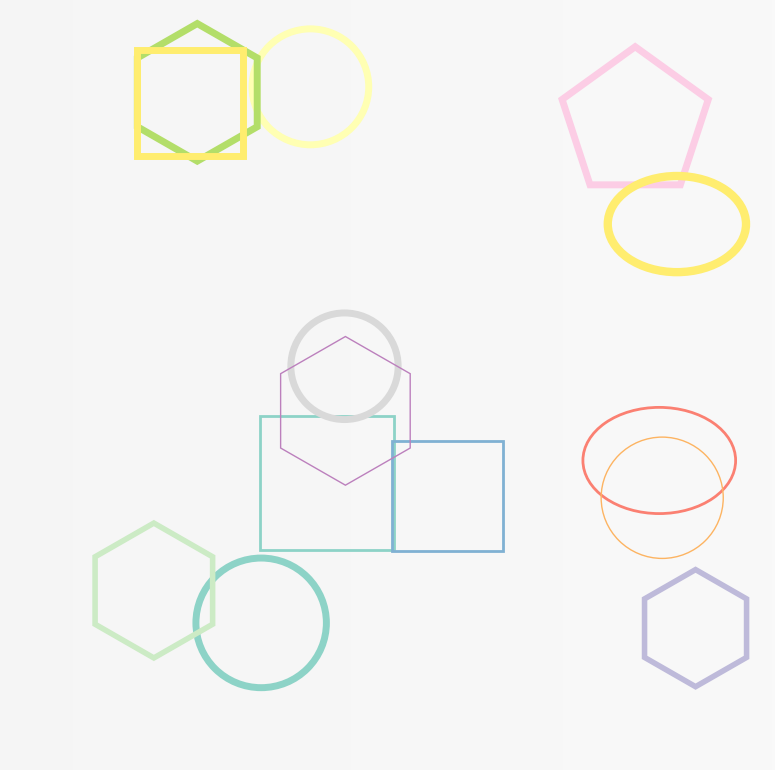[{"shape": "circle", "thickness": 2.5, "radius": 0.42, "center": [0.337, 0.191]}, {"shape": "square", "thickness": 1, "radius": 0.43, "center": [0.422, 0.373]}, {"shape": "circle", "thickness": 2.5, "radius": 0.38, "center": [0.401, 0.887]}, {"shape": "hexagon", "thickness": 2, "radius": 0.38, "center": [0.897, 0.184]}, {"shape": "oval", "thickness": 1, "radius": 0.49, "center": [0.851, 0.402]}, {"shape": "square", "thickness": 1, "radius": 0.36, "center": [0.577, 0.356]}, {"shape": "circle", "thickness": 0.5, "radius": 0.39, "center": [0.854, 0.354]}, {"shape": "hexagon", "thickness": 2.5, "radius": 0.45, "center": [0.255, 0.88]}, {"shape": "pentagon", "thickness": 2.5, "radius": 0.5, "center": [0.82, 0.84]}, {"shape": "circle", "thickness": 2.5, "radius": 0.35, "center": [0.445, 0.524]}, {"shape": "hexagon", "thickness": 0.5, "radius": 0.48, "center": [0.446, 0.466]}, {"shape": "hexagon", "thickness": 2, "radius": 0.44, "center": [0.199, 0.233]}, {"shape": "square", "thickness": 2.5, "radius": 0.34, "center": [0.246, 0.866]}, {"shape": "oval", "thickness": 3, "radius": 0.45, "center": [0.873, 0.709]}]